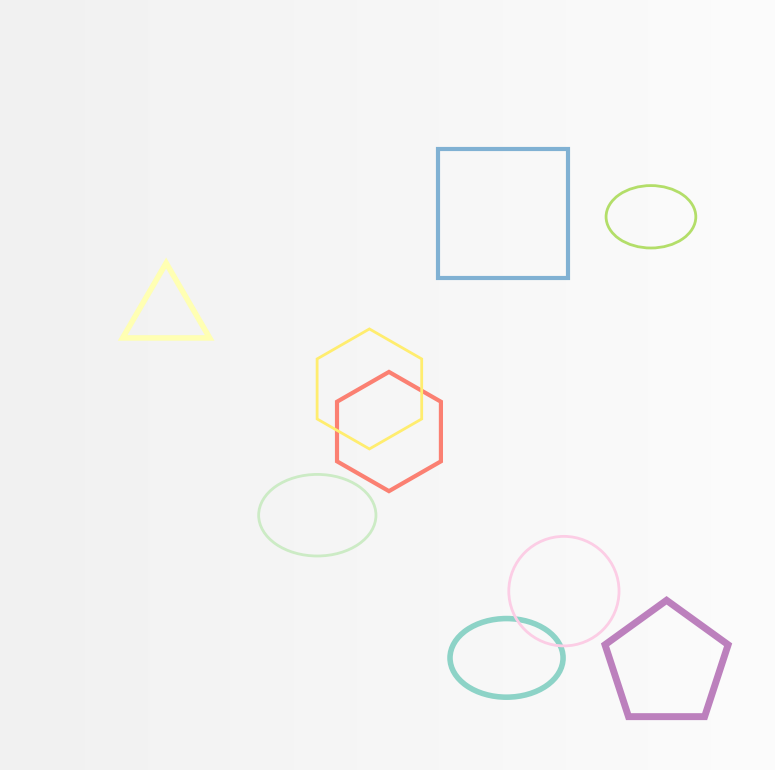[{"shape": "oval", "thickness": 2, "radius": 0.36, "center": [0.654, 0.146]}, {"shape": "triangle", "thickness": 2, "radius": 0.32, "center": [0.214, 0.594]}, {"shape": "hexagon", "thickness": 1.5, "radius": 0.39, "center": [0.502, 0.44]}, {"shape": "square", "thickness": 1.5, "radius": 0.42, "center": [0.649, 0.723]}, {"shape": "oval", "thickness": 1, "radius": 0.29, "center": [0.84, 0.718]}, {"shape": "circle", "thickness": 1, "radius": 0.36, "center": [0.728, 0.232]}, {"shape": "pentagon", "thickness": 2.5, "radius": 0.42, "center": [0.86, 0.137]}, {"shape": "oval", "thickness": 1, "radius": 0.38, "center": [0.409, 0.331]}, {"shape": "hexagon", "thickness": 1, "radius": 0.39, "center": [0.477, 0.495]}]